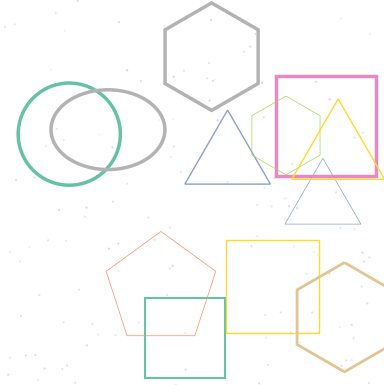[{"shape": "square", "thickness": 1.5, "radius": 0.52, "center": [0.48, 0.122]}, {"shape": "circle", "thickness": 2.5, "radius": 0.66, "center": [0.18, 0.652]}, {"shape": "pentagon", "thickness": 0.5, "radius": 0.75, "center": [0.418, 0.249]}, {"shape": "triangle", "thickness": 0.5, "radius": 0.57, "center": [0.839, 0.475]}, {"shape": "triangle", "thickness": 1, "radius": 0.64, "center": [0.591, 0.586]}, {"shape": "square", "thickness": 2.5, "radius": 0.65, "center": [0.847, 0.673]}, {"shape": "hexagon", "thickness": 0.5, "radius": 0.51, "center": [0.743, 0.648]}, {"shape": "square", "thickness": 1, "radius": 0.61, "center": [0.708, 0.255]}, {"shape": "triangle", "thickness": 1, "radius": 0.7, "center": [0.878, 0.604]}, {"shape": "hexagon", "thickness": 2, "radius": 0.71, "center": [0.895, 0.176]}, {"shape": "hexagon", "thickness": 2.5, "radius": 0.7, "center": [0.55, 0.853]}, {"shape": "oval", "thickness": 2.5, "radius": 0.74, "center": [0.28, 0.663]}]